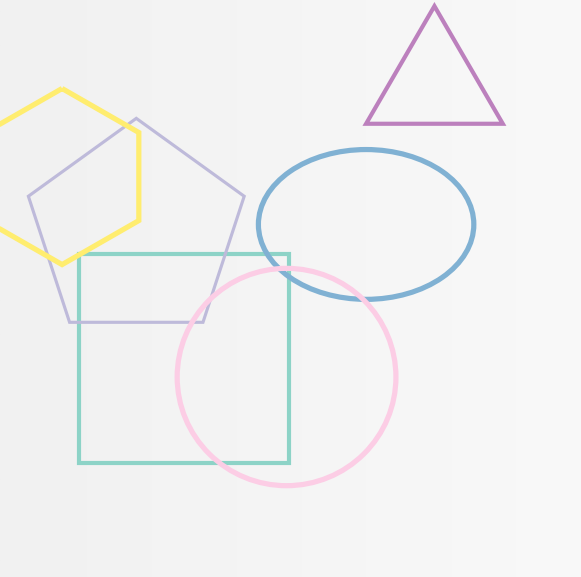[{"shape": "square", "thickness": 2, "radius": 0.9, "center": [0.317, 0.379]}, {"shape": "pentagon", "thickness": 1.5, "radius": 0.98, "center": [0.234, 0.599]}, {"shape": "oval", "thickness": 2.5, "radius": 0.93, "center": [0.63, 0.61]}, {"shape": "circle", "thickness": 2.5, "radius": 0.94, "center": [0.493, 0.346]}, {"shape": "triangle", "thickness": 2, "radius": 0.68, "center": [0.747, 0.853]}, {"shape": "hexagon", "thickness": 2.5, "radius": 0.76, "center": [0.107, 0.693]}]